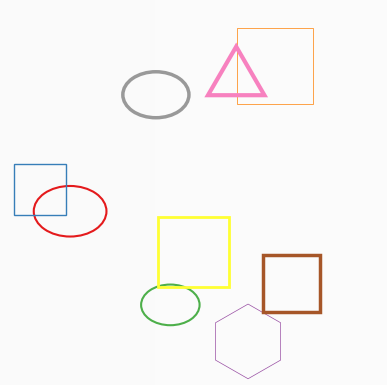[{"shape": "oval", "thickness": 1.5, "radius": 0.47, "center": [0.181, 0.451]}, {"shape": "square", "thickness": 1, "radius": 0.33, "center": [0.104, 0.508]}, {"shape": "oval", "thickness": 1.5, "radius": 0.38, "center": [0.44, 0.208]}, {"shape": "hexagon", "thickness": 0.5, "radius": 0.48, "center": [0.64, 0.113]}, {"shape": "square", "thickness": 0.5, "radius": 0.49, "center": [0.711, 0.829]}, {"shape": "square", "thickness": 2, "radius": 0.46, "center": [0.499, 0.345]}, {"shape": "square", "thickness": 2.5, "radius": 0.37, "center": [0.753, 0.263]}, {"shape": "triangle", "thickness": 3, "radius": 0.42, "center": [0.61, 0.795]}, {"shape": "oval", "thickness": 2.5, "radius": 0.43, "center": [0.402, 0.754]}]